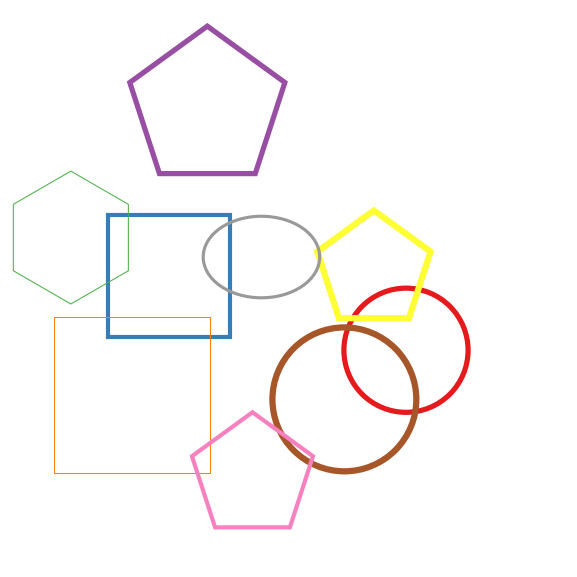[{"shape": "circle", "thickness": 2.5, "radius": 0.54, "center": [0.703, 0.393]}, {"shape": "square", "thickness": 2, "radius": 0.53, "center": [0.293, 0.521]}, {"shape": "hexagon", "thickness": 0.5, "radius": 0.58, "center": [0.123, 0.588]}, {"shape": "pentagon", "thickness": 2.5, "radius": 0.71, "center": [0.359, 0.813]}, {"shape": "square", "thickness": 0.5, "radius": 0.68, "center": [0.229, 0.315]}, {"shape": "pentagon", "thickness": 3, "radius": 0.52, "center": [0.648, 0.532]}, {"shape": "circle", "thickness": 3, "radius": 0.62, "center": [0.596, 0.308]}, {"shape": "pentagon", "thickness": 2, "radius": 0.55, "center": [0.437, 0.175]}, {"shape": "oval", "thickness": 1.5, "radius": 0.5, "center": [0.453, 0.554]}]